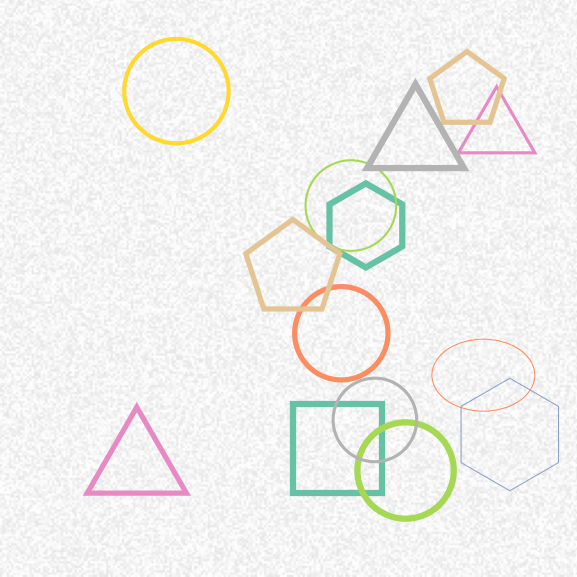[{"shape": "hexagon", "thickness": 3, "radius": 0.36, "center": [0.634, 0.609]}, {"shape": "square", "thickness": 3, "radius": 0.38, "center": [0.584, 0.222]}, {"shape": "circle", "thickness": 2.5, "radius": 0.4, "center": [0.591, 0.422]}, {"shape": "oval", "thickness": 0.5, "radius": 0.45, "center": [0.837, 0.349]}, {"shape": "hexagon", "thickness": 0.5, "radius": 0.49, "center": [0.883, 0.247]}, {"shape": "triangle", "thickness": 2.5, "radius": 0.5, "center": [0.237, 0.195]}, {"shape": "triangle", "thickness": 1.5, "radius": 0.38, "center": [0.86, 0.773]}, {"shape": "circle", "thickness": 1, "radius": 0.39, "center": [0.608, 0.643]}, {"shape": "circle", "thickness": 3, "radius": 0.42, "center": [0.702, 0.184]}, {"shape": "circle", "thickness": 2, "radius": 0.45, "center": [0.305, 0.841]}, {"shape": "pentagon", "thickness": 2.5, "radius": 0.34, "center": [0.809, 0.842]}, {"shape": "pentagon", "thickness": 2.5, "radius": 0.43, "center": [0.507, 0.533]}, {"shape": "circle", "thickness": 1.5, "radius": 0.36, "center": [0.649, 0.272]}, {"shape": "triangle", "thickness": 3, "radius": 0.48, "center": [0.72, 0.757]}]